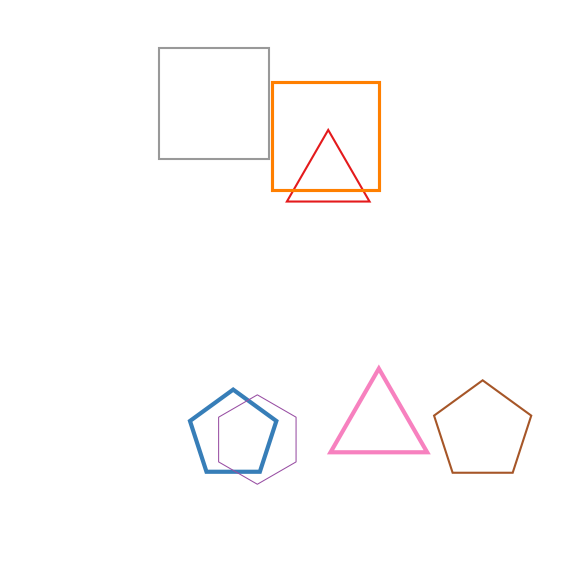[{"shape": "triangle", "thickness": 1, "radius": 0.41, "center": [0.568, 0.691]}, {"shape": "pentagon", "thickness": 2, "radius": 0.39, "center": [0.404, 0.246]}, {"shape": "hexagon", "thickness": 0.5, "radius": 0.39, "center": [0.446, 0.238]}, {"shape": "square", "thickness": 1.5, "radius": 0.46, "center": [0.563, 0.764]}, {"shape": "pentagon", "thickness": 1, "radius": 0.44, "center": [0.836, 0.252]}, {"shape": "triangle", "thickness": 2, "radius": 0.48, "center": [0.656, 0.264]}, {"shape": "square", "thickness": 1, "radius": 0.48, "center": [0.371, 0.82]}]